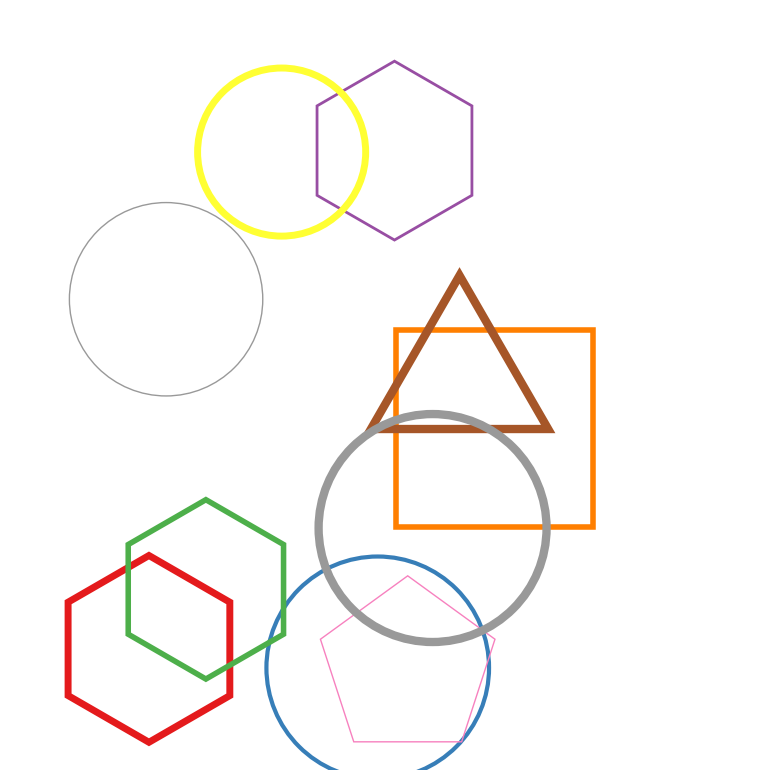[{"shape": "hexagon", "thickness": 2.5, "radius": 0.61, "center": [0.193, 0.157]}, {"shape": "circle", "thickness": 1.5, "radius": 0.72, "center": [0.491, 0.133]}, {"shape": "hexagon", "thickness": 2, "radius": 0.58, "center": [0.267, 0.235]}, {"shape": "hexagon", "thickness": 1, "radius": 0.58, "center": [0.512, 0.804]}, {"shape": "square", "thickness": 2, "radius": 0.64, "center": [0.642, 0.444]}, {"shape": "circle", "thickness": 2.5, "radius": 0.55, "center": [0.366, 0.803]}, {"shape": "triangle", "thickness": 3, "radius": 0.66, "center": [0.597, 0.509]}, {"shape": "pentagon", "thickness": 0.5, "radius": 0.6, "center": [0.529, 0.133]}, {"shape": "circle", "thickness": 3, "radius": 0.74, "center": [0.562, 0.314]}, {"shape": "circle", "thickness": 0.5, "radius": 0.63, "center": [0.216, 0.611]}]